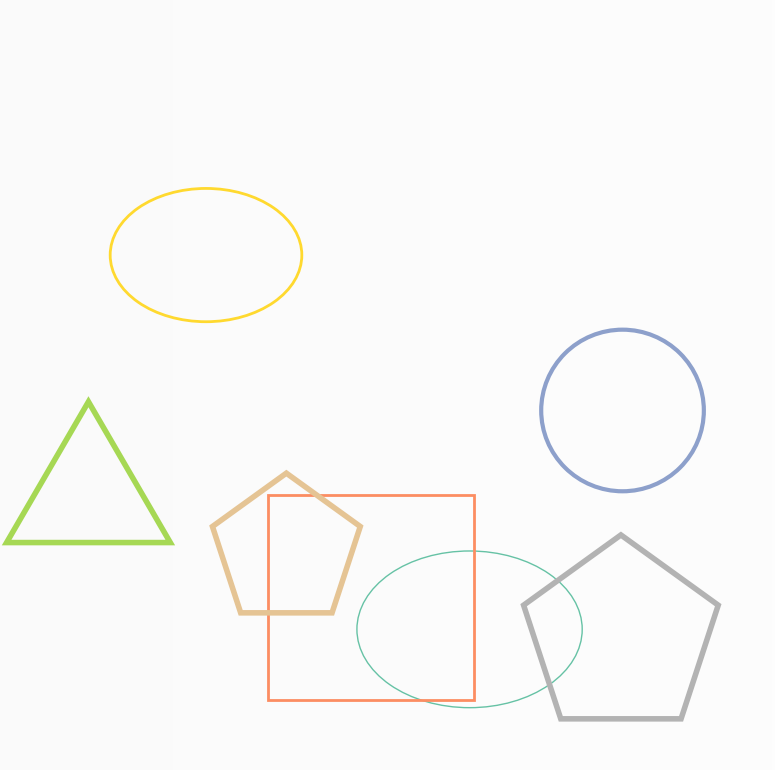[{"shape": "oval", "thickness": 0.5, "radius": 0.73, "center": [0.606, 0.183]}, {"shape": "square", "thickness": 1, "radius": 0.66, "center": [0.479, 0.224]}, {"shape": "circle", "thickness": 1.5, "radius": 0.52, "center": [0.803, 0.467]}, {"shape": "triangle", "thickness": 2, "radius": 0.61, "center": [0.114, 0.356]}, {"shape": "oval", "thickness": 1, "radius": 0.62, "center": [0.266, 0.669]}, {"shape": "pentagon", "thickness": 2, "radius": 0.5, "center": [0.369, 0.285]}, {"shape": "pentagon", "thickness": 2, "radius": 0.66, "center": [0.801, 0.173]}]